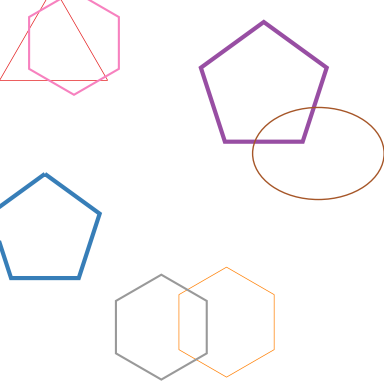[{"shape": "triangle", "thickness": 0.5, "radius": 0.81, "center": [0.139, 0.872]}, {"shape": "pentagon", "thickness": 3, "radius": 0.75, "center": [0.117, 0.399]}, {"shape": "pentagon", "thickness": 3, "radius": 0.86, "center": [0.685, 0.771]}, {"shape": "hexagon", "thickness": 0.5, "radius": 0.71, "center": [0.588, 0.163]}, {"shape": "oval", "thickness": 1, "radius": 0.85, "center": [0.827, 0.601]}, {"shape": "hexagon", "thickness": 1.5, "radius": 0.67, "center": [0.192, 0.888]}, {"shape": "hexagon", "thickness": 1.5, "radius": 0.68, "center": [0.419, 0.15]}]